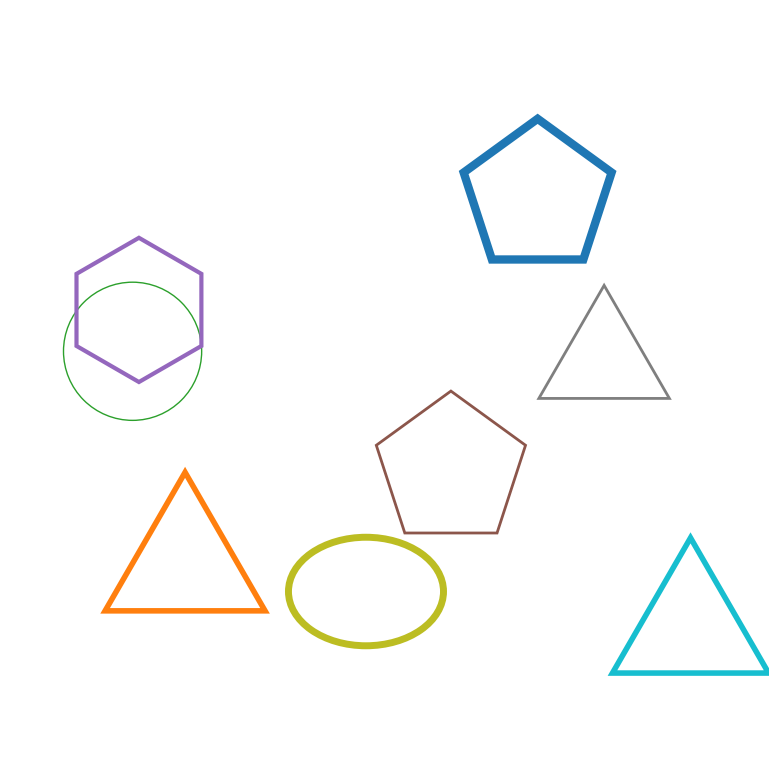[{"shape": "pentagon", "thickness": 3, "radius": 0.51, "center": [0.698, 0.745]}, {"shape": "triangle", "thickness": 2, "radius": 0.6, "center": [0.24, 0.267]}, {"shape": "circle", "thickness": 0.5, "radius": 0.45, "center": [0.172, 0.544]}, {"shape": "hexagon", "thickness": 1.5, "radius": 0.47, "center": [0.18, 0.598]}, {"shape": "pentagon", "thickness": 1, "radius": 0.51, "center": [0.586, 0.39]}, {"shape": "triangle", "thickness": 1, "radius": 0.49, "center": [0.785, 0.532]}, {"shape": "oval", "thickness": 2.5, "radius": 0.5, "center": [0.475, 0.232]}, {"shape": "triangle", "thickness": 2, "radius": 0.59, "center": [0.897, 0.184]}]